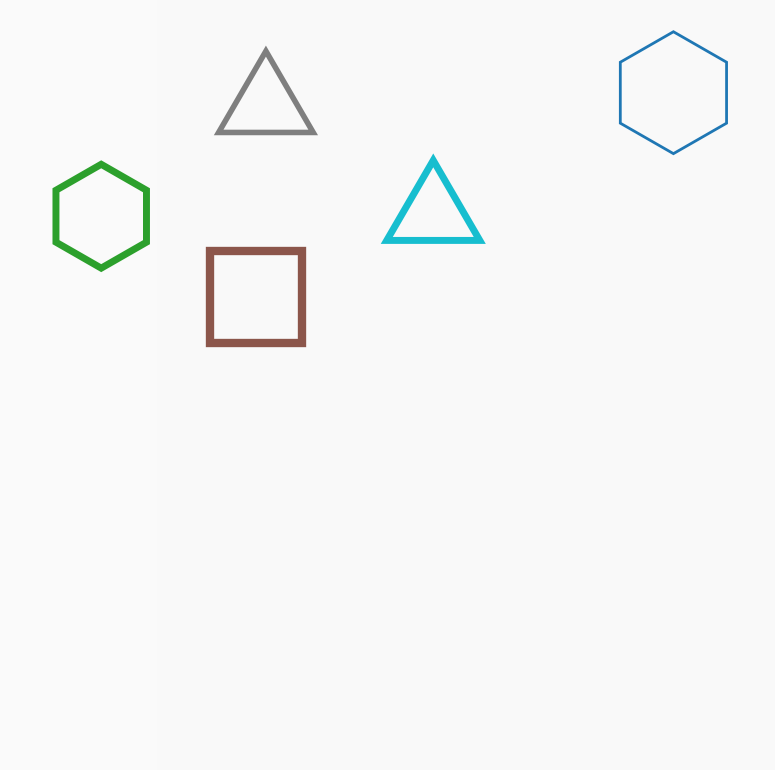[{"shape": "hexagon", "thickness": 1, "radius": 0.4, "center": [0.869, 0.88]}, {"shape": "hexagon", "thickness": 2.5, "radius": 0.34, "center": [0.131, 0.719]}, {"shape": "square", "thickness": 3, "radius": 0.3, "center": [0.33, 0.614]}, {"shape": "triangle", "thickness": 2, "radius": 0.35, "center": [0.343, 0.863]}, {"shape": "triangle", "thickness": 2.5, "radius": 0.35, "center": [0.559, 0.722]}]